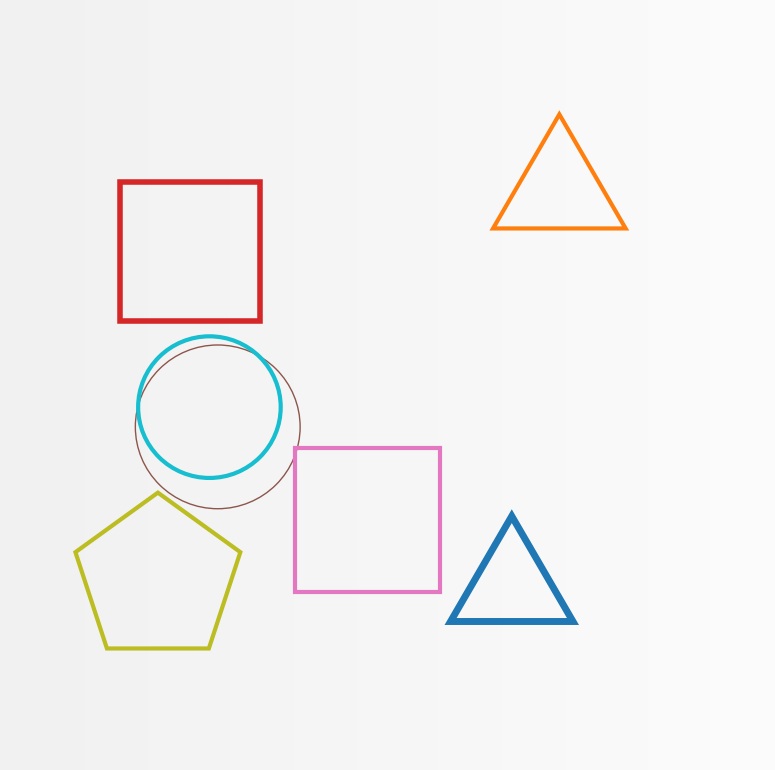[{"shape": "triangle", "thickness": 2.5, "radius": 0.46, "center": [0.66, 0.238]}, {"shape": "triangle", "thickness": 1.5, "radius": 0.49, "center": [0.722, 0.753]}, {"shape": "square", "thickness": 2, "radius": 0.45, "center": [0.245, 0.673]}, {"shape": "circle", "thickness": 0.5, "radius": 0.53, "center": [0.281, 0.446]}, {"shape": "square", "thickness": 1.5, "radius": 0.47, "center": [0.474, 0.325]}, {"shape": "pentagon", "thickness": 1.5, "radius": 0.56, "center": [0.204, 0.248]}, {"shape": "circle", "thickness": 1.5, "radius": 0.46, "center": [0.27, 0.471]}]